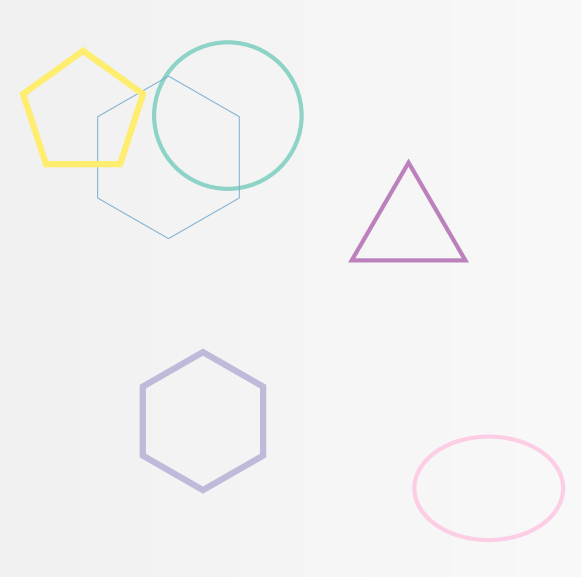[{"shape": "circle", "thickness": 2, "radius": 0.63, "center": [0.392, 0.799]}, {"shape": "hexagon", "thickness": 3, "radius": 0.6, "center": [0.349, 0.27]}, {"shape": "hexagon", "thickness": 0.5, "radius": 0.7, "center": [0.29, 0.727]}, {"shape": "oval", "thickness": 2, "radius": 0.64, "center": [0.841, 0.154]}, {"shape": "triangle", "thickness": 2, "radius": 0.56, "center": [0.703, 0.605]}, {"shape": "pentagon", "thickness": 3, "radius": 0.54, "center": [0.143, 0.803]}]